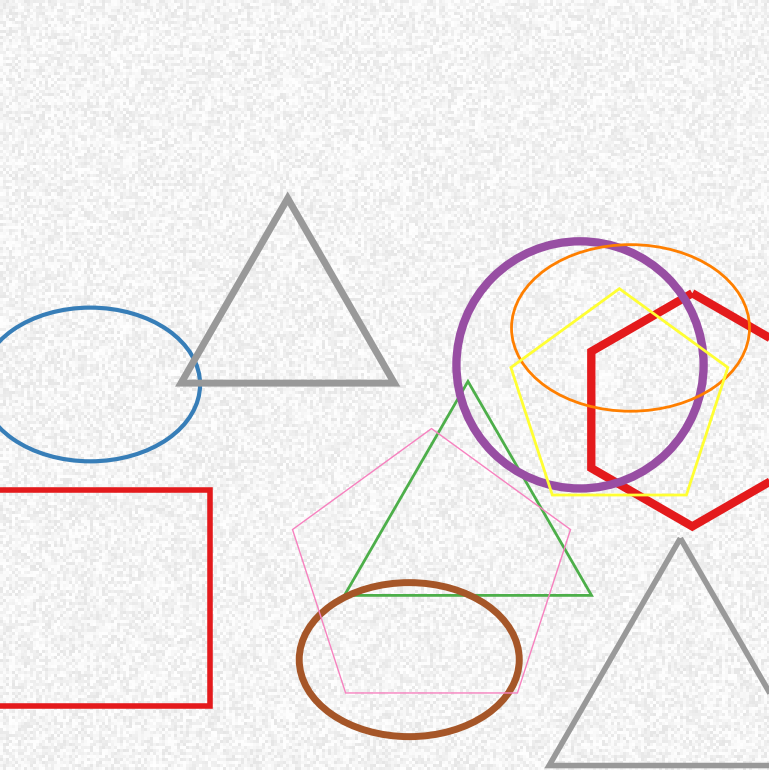[{"shape": "square", "thickness": 2, "radius": 0.7, "center": [0.132, 0.223]}, {"shape": "hexagon", "thickness": 3, "radius": 0.76, "center": [0.899, 0.468]}, {"shape": "oval", "thickness": 1.5, "radius": 0.71, "center": [0.117, 0.501]}, {"shape": "triangle", "thickness": 1, "radius": 0.93, "center": [0.608, 0.319]}, {"shape": "circle", "thickness": 3, "radius": 0.8, "center": [0.753, 0.526]}, {"shape": "oval", "thickness": 1, "radius": 0.77, "center": [0.819, 0.574]}, {"shape": "pentagon", "thickness": 1, "radius": 0.74, "center": [0.804, 0.477]}, {"shape": "oval", "thickness": 2.5, "radius": 0.71, "center": [0.531, 0.143]}, {"shape": "pentagon", "thickness": 0.5, "radius": 0.95, "center": [0.56, 0.254]}, {"shape": "triangle", "thickness": 2, "radius": 0.98, "center": [0.884, 0.104]}, {"shape": "triangle", "thickness": 2.5, "radius": 0.8, "center": [0.374, 0.582]}]